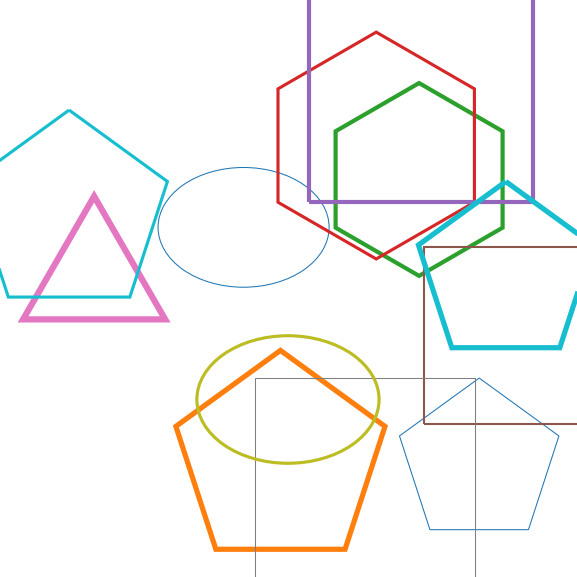[{"shape": "pentagon", "thickness": 0.5, "radius": 0.73, "center": [0.83, 0.199]}, {"shape": "oval", "thickness": 0.5, "radius": 0.74, "center": [0.422, 0.605]}, {"shape": "pentagon", "thickness": 2.5, "radius": 0.95, "center": [0.486, 0.202]}, {"shape": "hexagon", "thickness": 2, "radius": 0.83, "center": [0.726, 0.688]}, {"shape": "hexagon", "thickness": 1.5, "radius": 0.98, "center": [0.651, 0.747]}, {"shape": "square", "thickness": 2, "radius": 0.97, "center": [0.73, 0.843]}, {"shape": "square", "thickness": 1, "radius": 0.77, "center": [0.887, 0.418]}, {"shape": "triangle", "thickness": 3, "radius": 0.71, "center": [0.163, 0.517]}, {"shape": "square", "thickness": 0.5, "radius": 0.95, "center": [0.632, 0.154]}, {"shape": "oval", "thickness": 1.5, "radius": 0.79, "center": [0.499, 0.307]}, {"shape": "pentagon", "thickness": 1.5, "radius": 0.9, "center": [0.12, 0.63]}, {"shape": "pentagon", "thickness": 2.5, "radius": 0.8, "center": [0.876, 0.526]}]